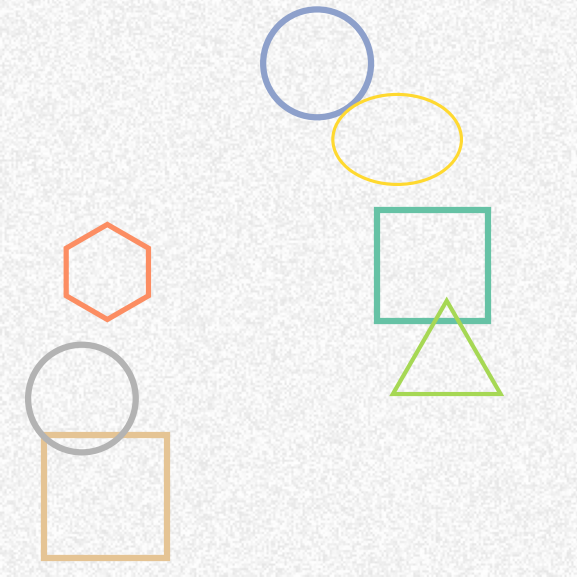[{"shape": "square", "thickness": 3, "radius": 0.48, "center": [0.749, 0.539]}, {"shape": "hexagon", "thickness": 2.5, "radius": 0.41, "center": [0.186, 0.528]}, {"shape": "circle", "thickness": 3, "radius": 0.47, "center": [0.549, 0.889]}, {"shape": "triangle", "thickness": 2, "radius": 0.54, "center": [0.774, 0.371]}, {"shape": "oval", "thickness": 1.5, "radius": 0.56, "center": [0.688, 0.758]}, {"shape": "square", "thickness": 3, "radius": 0.53, "center": [0.182, 0.139]}, {"shape": "circle", "thickness": 3, "radius": 0.47, "center": [0.142, 0.309]}]